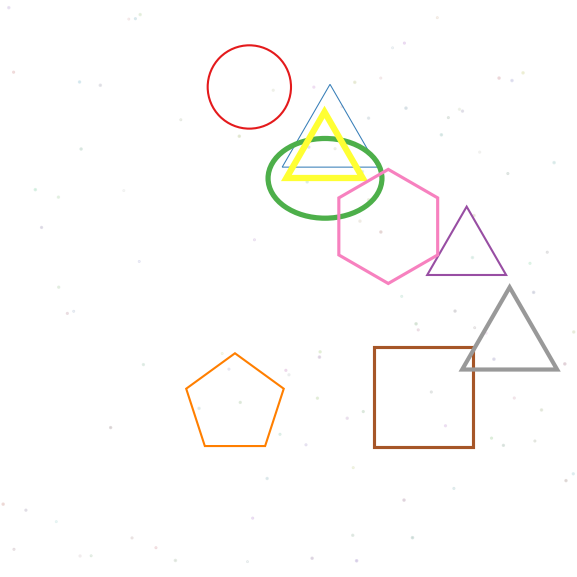[{"shape": "circle", "thickness": 1, "radius": 0.36, "center": [0.432, 0.849]}, {"shape": "triangle", "thickness": 0.5, "radius": 0.48, "center": [0.571, 0.758]}, {"shape": "oval", "thickness": 2.5, "radius": 0.49, "center": [0.563, 0.69]}, {"shape": "triangle", "thickness": 1, "radius": 0.39, "center": [0.808, 0.562]}, {"shape": "pentagon", "thickness": 1, "radius": 0.44, "center": [0.407, 0.299]}, {"shape": "triangle", "thickness": 3, "radius": 0.38, "center": [0.562, 0.729]}, {"shape": "square", "thickness": 1.5, "radius": 0.43, "center": [0.733, 0.311]}, {"shape": "hexagon", "thickness": 1.5, "radius": 0.49, "center": [0.672, 0.607]}, {"shape": "triangle", "thickness": 2, "radius": 0.47, "center": [0.883, 0.407]}]